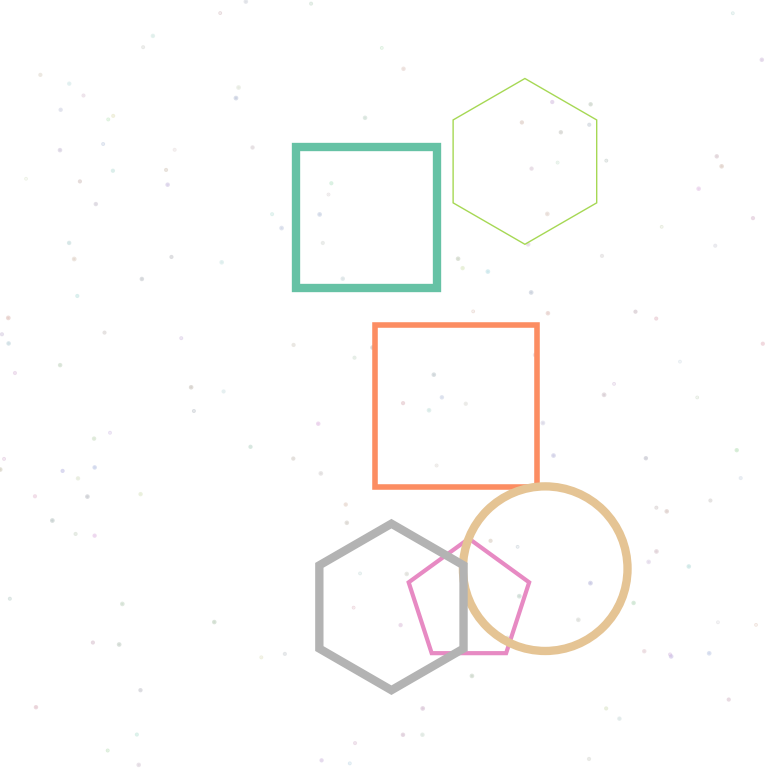[{"shape": "square", "thickness": 3, "radius": 0.46, "center": [0.475, 0.717]}, {"shape": "square", "thickness": 2, "radius": 0.53, "center": [0.592, 0.473]}, {"shape": "pentagon", "thickness": 1.5, "radius": 0.41, "center": [0.609, 0.218]}, {"shape": "hexagon", "thickness": 0.5, "radius": 0.54, "center": [0.682, 0.79]}, {"shape": "circle", "thickness": 3, "radius": 0.53, "center": [0.708, 0.261]}, {"shape": "hexagon", "thickness": 3, "radius": 0.54, "center": [0.508, 0.212]}]